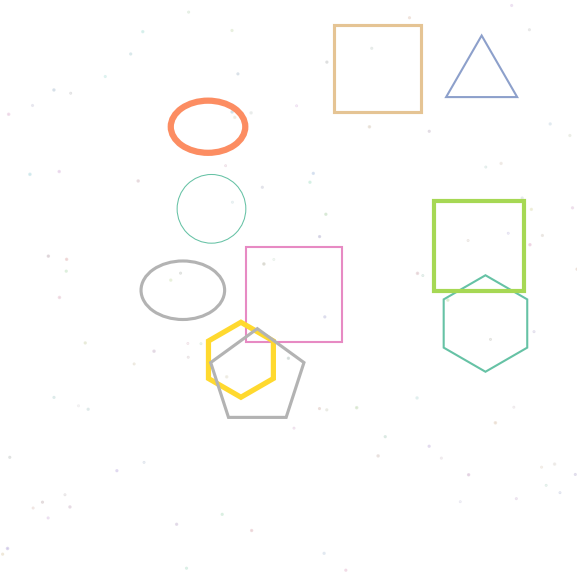[{"shape": "hexagon", "thickness": 1, "radius": 0.42, "center": [0.841, 0.439]}, {"shape": "circle", "thickness": 0.5, "radius": 0.3, "center": [0.366, 0.638]}, {"shape": "oval", "thickness": 3, "radius": 0.32, "center": [0.36, 0.78]}, {"shape": "triangle", "thickness": 1, "radius": 0.36, "center": [0.834, 0.867]}, {"shape": "square", "thickness": 1, "radius": 0.41, "center": [0.509, 0.489]}, {"shape": "square", "thickness": 2, "radius": 0.39, "center": [0.829, 0.572]}, {"shape": "hexagon", "thickness": 2.5, "radius": 0.32, "center": [0.417, 0.376]}, {"shape": "square", "thickness": 1.5, "radius": 0.38, "center": [0.654, 0.881]}, {"shape": "oval", "thickness": 1.5, "radius": 0.36, "center": [0.317, 0.497]}, {"shape": "pentagon", "thickness": 1.5, "radius": 0.42, "center": [0.446, 0.345]}]